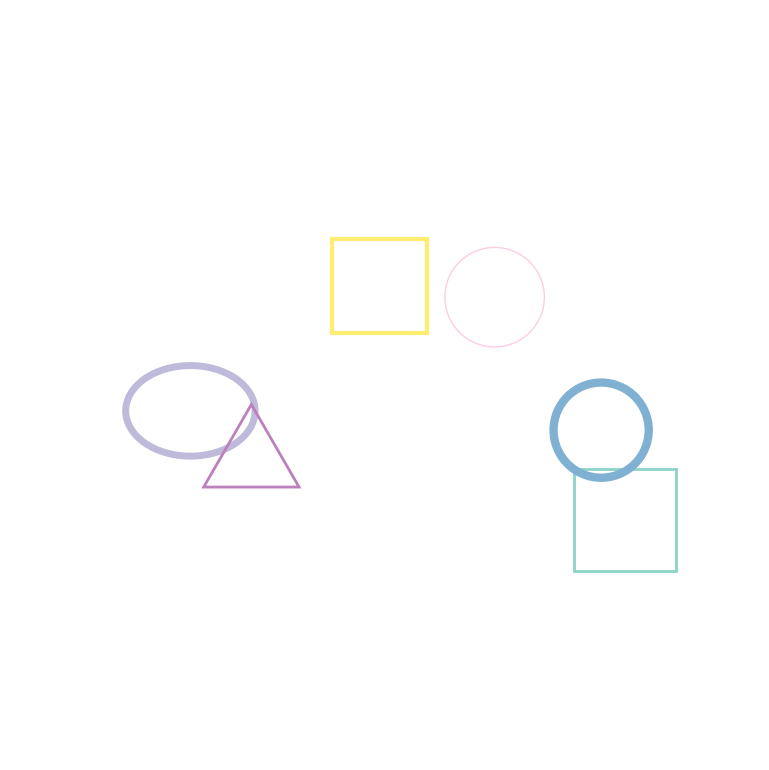[{"shape": "square", "thickness": 1, "radius": 0.33, "center": [0.812, 0.325]}, {"shape": "oval", "thickness": 2.5, "radius": 0.42, "center": [0.247, 0.466]}, {"shape": "circle", "thickness": 3, "radius": 0.31, "center": [0.781, 0.441]}, {"shape": "circle", "thickness": 0.5, "radius": 0.32, "center": [0.642, 0.614]}, {"shape": "triangle", "thickness": 1, "radius": 0.36, "center": [0.326, 0.403]}, {"shape": "square", "thickness": 1.5, "radius": 0.31, "center": [0.493, 0.629]}]